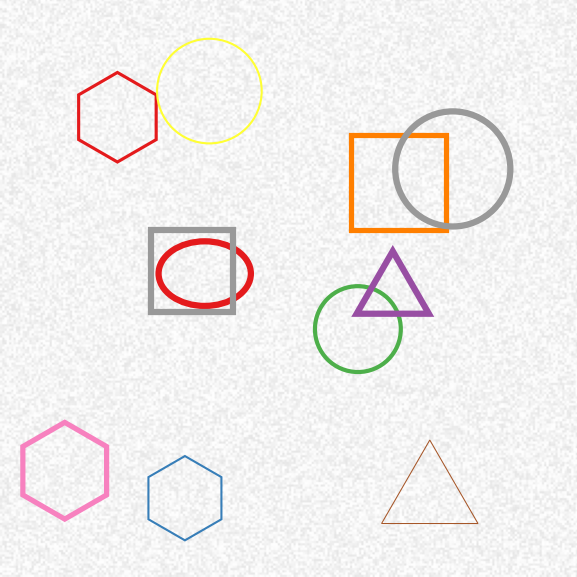[{"shape": "oval", "thickness": 3, "radius": 0.4, "center": [0.354, 0.525]}, {"shape": "hexagon", "thickness": 1.5, "radius": 0.39, "center": [0.203, 0.796]}, {"shape": "hexagon", "thickness": 1, "radius": 0.36, "center": [0.32, 0.136]}, {"shape": "circle", "thickness": 2, "radius": 0.37, "center": [0.62, 0.429]}, {"shape": "triangle", "thickness": 3, "radius": 0.36, "center": [0.68, 0.492]}, {"shape": "square", "thickness": 2.5, "radius": 0.41, "center": [0.69, 0.684]}, {"shape": "circle", "thickness": 1, "radius": 0.45, "center": [0.363, 0.841]}, {"shape": "triangle", "thickness": 0.5, "radius": 0.48, "center": [0.744, 0.141]}, {"shape": "hexagon", "thickness": 2.5, "radius": 0.42, "center": [0.112, 0.184]}, {"shape": "square", "thickness": 3, "radius": 0.35, "center": [0.333, 0.53]}, {"shape": "circle", "thickness": 3, "radius": 0.5, "center": [0.784, 0.707]}]